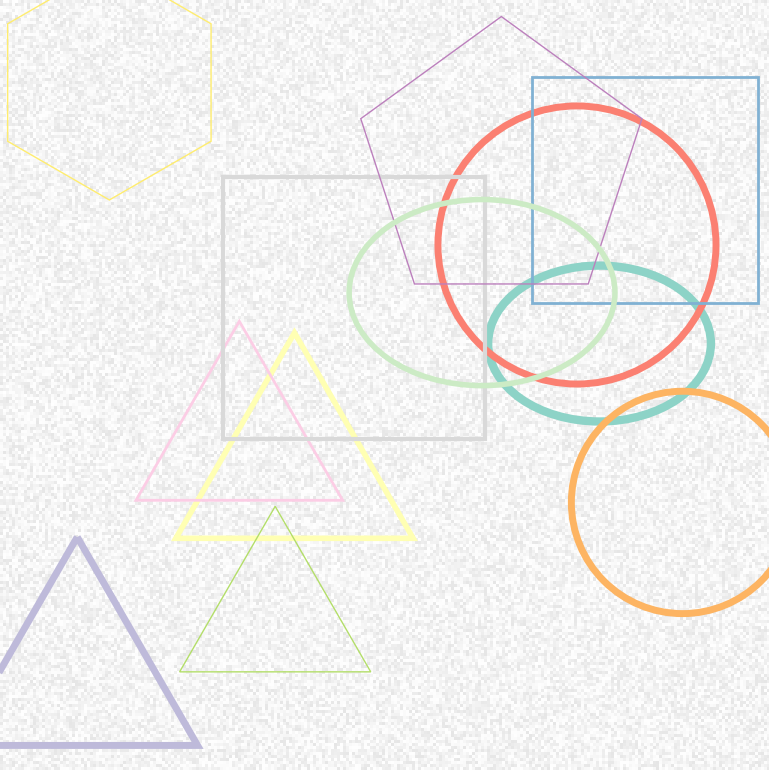[{"shape": "oval", "thickness": 3, "radius": 0.72, "center": [0.779, 0.554]}, {"shape": "triangle", "thickness": 2, "radius": 0.89, "center": [0.382, 0.39]}, {"shape": "triangle", "thickness": 2.5, "radius": 0.9, "center": [0.1, 0.122]}, {"shape": "circle", "thickness": 2.5, "radius": 0.9, "center": [0.749, 0.682]}, {"shape": "square", "thickness": 1, "radius": 0.73, "center": [0.838, 0.753]}, {"shape": "circle", "thickness": 2.5, "radius": 0.72, "center": [0.886, 0.347]}, {"shape": "triangle", "thickness": 0.5, "radius": 0.72, "center": [0.357, 0.199]}, {"shape": "triangle", "thickness": 1, "radius": 0.77, "center": [0.311, 0.428]}, {"shape": "square", "thickness": 1.5, "radius": 0.85, "center": [0.459, 0.6]}, {"shape": "pentagon", "thickness": 0.5, "radius": 0.96, "center": [0.651, 0.787]}, {"shape": "oval", "thickness": 2, "radius": 0.86, "center": [0.626, 0.62]}, {"shape": "hexagon", "thickness": 0.5, "radius": 0.76, "center": [0.142, 0.893]}]